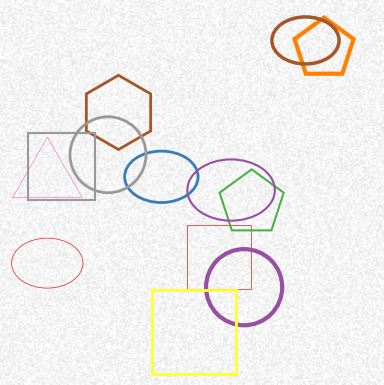[{"shape": "oval", "thickness": 0.5, "radius": 0.46, "center": [0.123, 0.317]}, {"shape": "square", "thickness": 0.5, "radius": 0.42, "center": [0.568, 0.333]}, {"shape": "oval", "thickness": 2, "radius": 0.48, "center": [0.419, 0.541]}, {"shape": "pentagon", "thickness": 1.5, "radius": 0.44, "center": [0.654, 0.472]}, {"shape": "oval", "thickness": 1.5, "radius": 0.57, "center": [0.6, 0.506]}, {"shape": "circle", "thickness": 3, "radius": 0.49, "center": [0.634, 0.254]}, {"shape": "pentagon", "thickness": 3, "radius": 0.4, "center": [0.842, 0.874]}, {"shape": "square", "thickness": 2, "radius": 0.54, "center": [0.505, 0.138]}, {"shape": "oval", "thickness": 2.5, "radius": 0.44, "center": [0.793, 0.895]}, {"shape": "hexagon", "thickness": 2, "radius": 0.48, "center": [0.308, 0.708]}, {"shape": "triangle", "thickness": 0.5, "radius": 0.52, "center": [0.123, 0.539]}, {"shape": "square", "thickness": 1.5, "radius": 0.44, "center": [0.159, 0.568]}, {"shape": "circle", "thickness": 2, "radius": 0.49, "center": [0.281, 0.598]}]